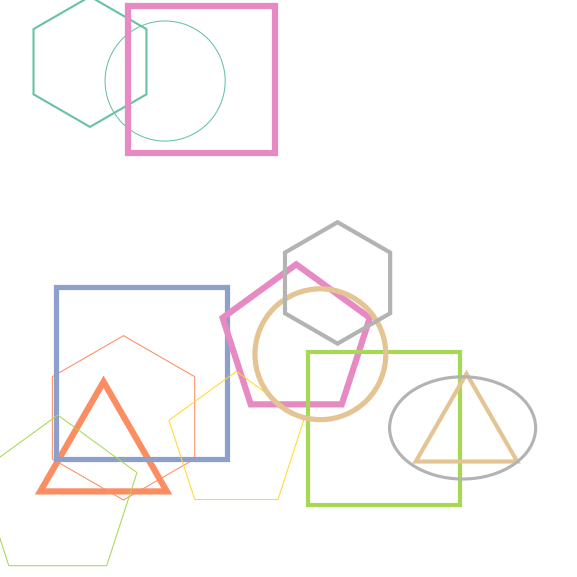[{"shape": "hexagon", "thickness": 1, "radius": 0.56, "center": [0.156, 0.892]}, {"shape": "circle", "thickness": 0.5, "radius": 0.52, "center": [0.286, 0.859]}, {"shape": "triangle", "thickness": 3, "radius": 0.63, "center": [0.179, 0.211]}, {"shape": "hexagon", "thickness": 0.5, "radius": 0.71, "center": [0.214, 0.276]}, {"shape": "square", "thickness": 2.5, "radius": 0.74, "center": [0.245, 0.353]}, {"shape": "pentagon", "thickness": 3, "radius": 0.67, "center": [0.513, 0.407]}, {"shape": "square", "thickness": 3, "radius": 0.64, "center": [0.349, 0.862]}, {"shape": "square", "thickness": 2, "radius": 0.66, "center": [0.665, 0.257]}, {"shape": "pentagon", "thickness": 0.5, "radius": 0.72, "center": [0.1, 0.136]}, {"shape": "pentagon", "thickness": 0.5, "radius": 0.61, "center": [0.409, 0.233]}, {"shape": "triangle", "thickness": 2, "radius": 0.51, "center": [0.808, 0.251]}, {"shape": "circle", "thickness": 2.5, "radius": 0.57, "center": [0.555, 0.386]}, {"shape": "hexagon", "thickness": 2, "radius": 0.53, "center": [0.585, 0.509]}, {"shape": "oval", "thickness": 1.5, "radius": 0.63, "center": [0.801, 0.258]}]